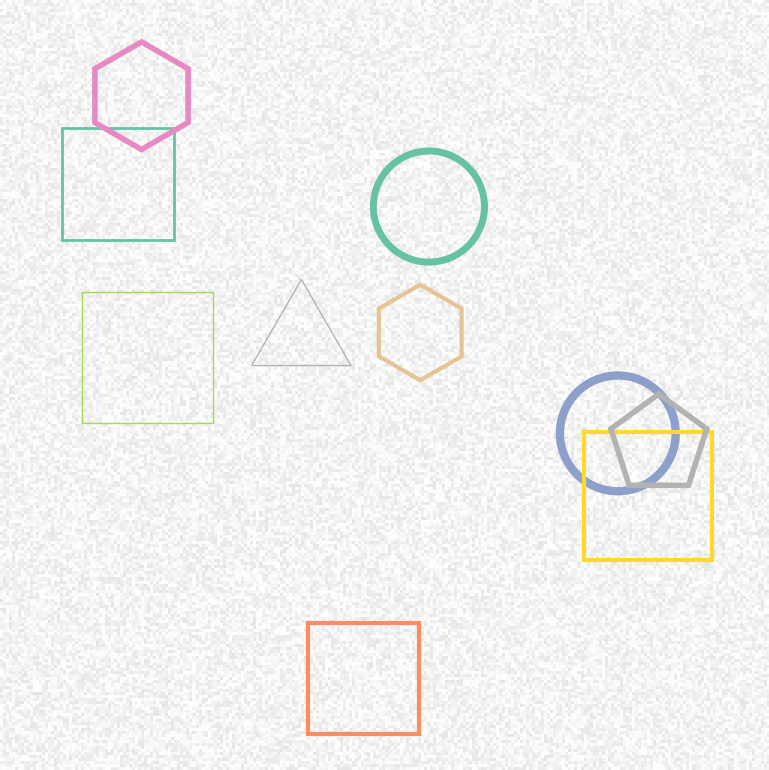[{"shape": "circle", "thickness": 2.5, "radius": 0.36, "center": [0.557, 0.732]}, {"shape": "square", "thickness": 1, "radius": 0.36, "center": [0.154, 0.761]}, {"shape": "square", "thickness": 1.5, "radius": 0.36, "center": [0.472, 0.119]}, {"shape": "circle", "thickness": 3, "radius": 0.38, "center": [0.802, 0.437]}, {"shape": "hexagon", "thickness": 2, "radius": 0.35, "center": [0.184, 0.876]}, {"shape": "square", "thickness": 0.5, "radius": 0.43, "center": [0.192, 0.535]}, {"shape": "square", "thickness": 1.5, "radius": 0.42, "center": [0.842, 0.356]}, {"shape": "hexagon", "thickness": 1.5, "radius": 0.31, "center": [0.546, 0.568]}, {"shape": "triangle", "thickness": 0.5, "radius": 0.37, "center": [0.391, 0.563]}, {"shape": "pentagon", "thickness": 2, "radius": 0.33, "center": [0.856, 0.423]}]